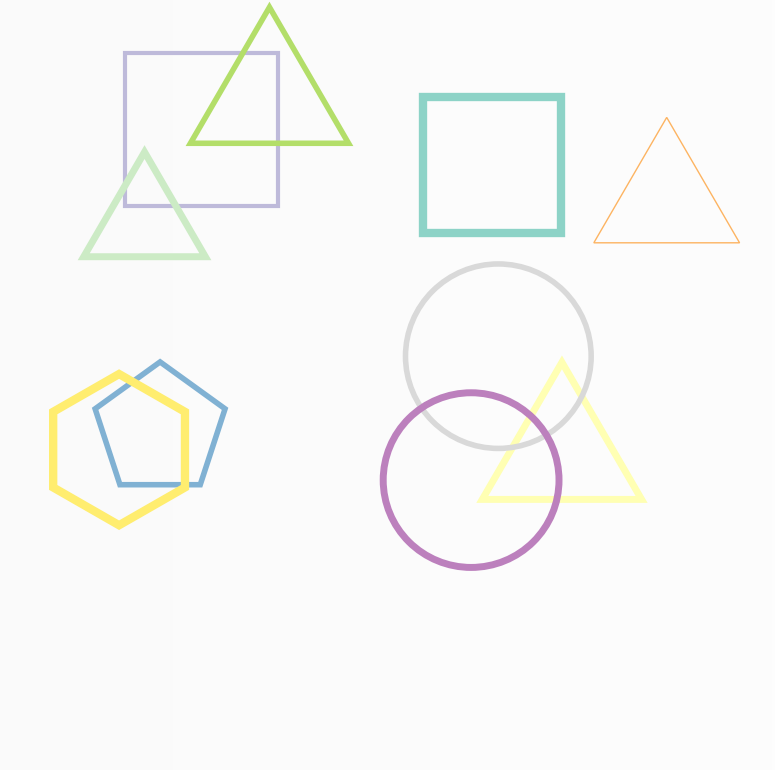[{"shape": "square", "thickness": 3, "radius": 0.44, "center": [0.635, 0.786]}, {"shape": "triangle", "thickness": 2.5, "radius": 0.59, "center": [0.725, 0.411]}, {"shape": "square", "thickness": 1.5, "radius": 0.49, "center": [0.26, 0.832]}, {"shape": "pentagon", "thickness": 2, "radius": 0.44, "center": [0.207, 0.442]}, {"shape": "triangle", "thickness": 0.5, "radius": 0.54, "center": [0.86, 0.739]}, {"shape": "triangle", "thickness": 2, "radius": 0.59, "center": [0.348, 0.873]}, {"shape": "circle", "thickness": 2, "radius": 0.6, "center": [0.643, 0.537]}, {"shape": "circle", "thickness": 2.5, "radius": 0.57, "center": [0.608, 0.376]}, {"shape": "triangle", "thickness": 2.5, "radius": 0.45, "center": [0.186, 0.712]}, {"shape": "hexagon", "thickness": 3, "radius": 0.49, "center": [0.154, 0.416]}]